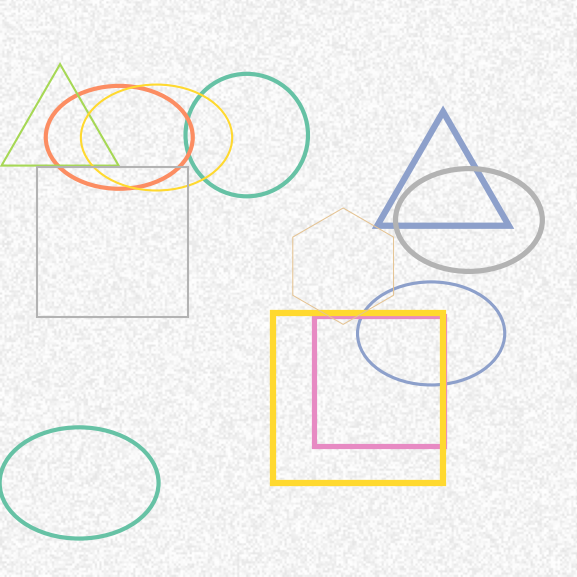[{"shape": "oval", "thickness": 2, "radius": 0.69, "center": [0.137, 0.163]}, {"shape": "circle", "thickness": 2, "radius": 0.53, "center": [0.427, 0.765]}, {"shape": "oval", "thickness": 2, "radius": 0.64, "center": [0.207, 0.761]}, {"shape": "oval", "thickness": 1.5, "radius": 0.64, "center": [0.747, 0.422]}, {"shape": "triangle", "thickness": 3, "radius": 0.66, "center": [0.767, 0.674]}, {"shape": "square", "thickness": 2.5, "radius": 0.56, "center": [0.656, 0.34]}, {"shape": "triangle", "thickness": 1, "radius": 0.59, "center": [0.104, 0.771]}, {"shape": "oval", "thickness": 1, "radius": 0.66, "center": [0.271, 0.761]}, {"shape": "square", "thickness": 3, "radius": 0.74, "center": [0.62, 0.309]}, {"shape": "hexagon", "thickness": 0.5, "radius": 0.5, "center": [0.594, 0.538]}, {"shape": "square", "thickness": 1, "radius": 0.65, "center": [0.196, 0.58]}, {"shape": "oval", "thickness": 2.5, "radius": 0.64, "center": [0.812, 0.618]}]